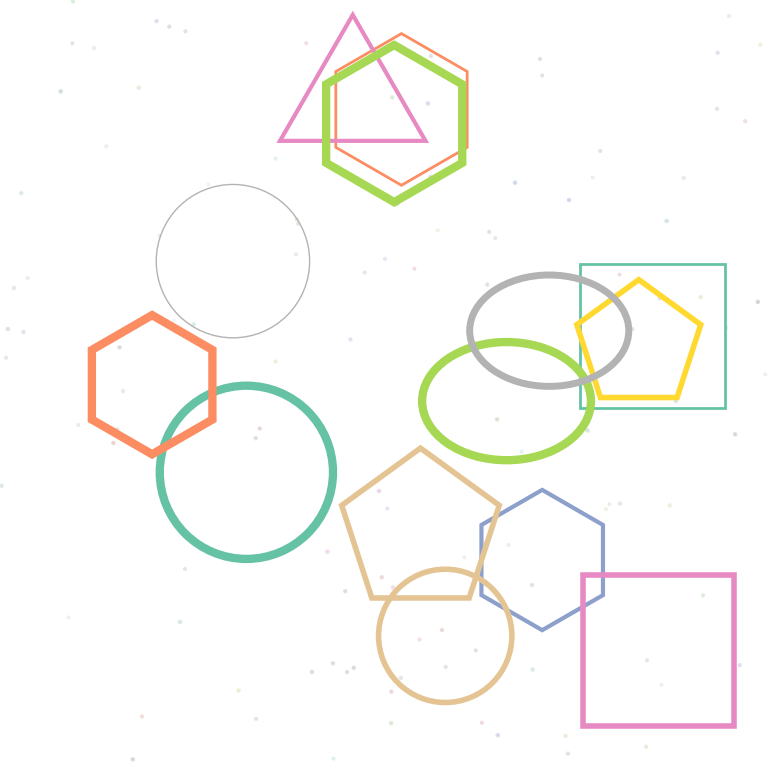[{"shape": "square", "thickness": 1, "radius": 0.47, "center": [0.848, 0.564]}, {"shape": "circle", "thickness": 3, "radius": 0.56, "center": [0.32, 0.387]}, {"shape": "hexagon", "thickness": 3, "radius": 0.45, "center": [0.198, 0.5]}, {"shape": "hexagon", "thickness": 1, "radius": 0.49, "center": [0.521, 0.858]}, {"shape": "hexagon", "thickness": 1.5, "radius": 0.46, "center": [0.704, 0.273]}, {"shape": "square", "thickness": 2, "radius": 0.49, "center": [0.855, 0.156]}, {"shape": "triangle", "thickness": 1.5, "radius": 0.55, "center": [0.458, 0.872]}, {"shape": "oval", "thickness": 3, "radius": 0.55, "center": [0.658, 0.479]}, {"shape": "hexagon", "thickness": 3, "radius": 0.51, "center": [0.512, 0.839]}, {"shape": "pentagon", "thickness": 2, "radius": 0.42, "center": [0.83, 0.552]}, {"shape": "pentagon", "thickness": 2, "radius": 0.54, "center": [0.546, 0.31]}, {"shape": "circle", "thickness": 2, "radius": 0.43, "center": [0.578, 0.174]}, {"shape": "circle", "thickness": 0.5, "radius": 0.5, "center": [0.303, 0.661]}, {"shape": "oval", "thickness": 2.5, "radius": 0.52, "center": [0.713, 0.571]}]